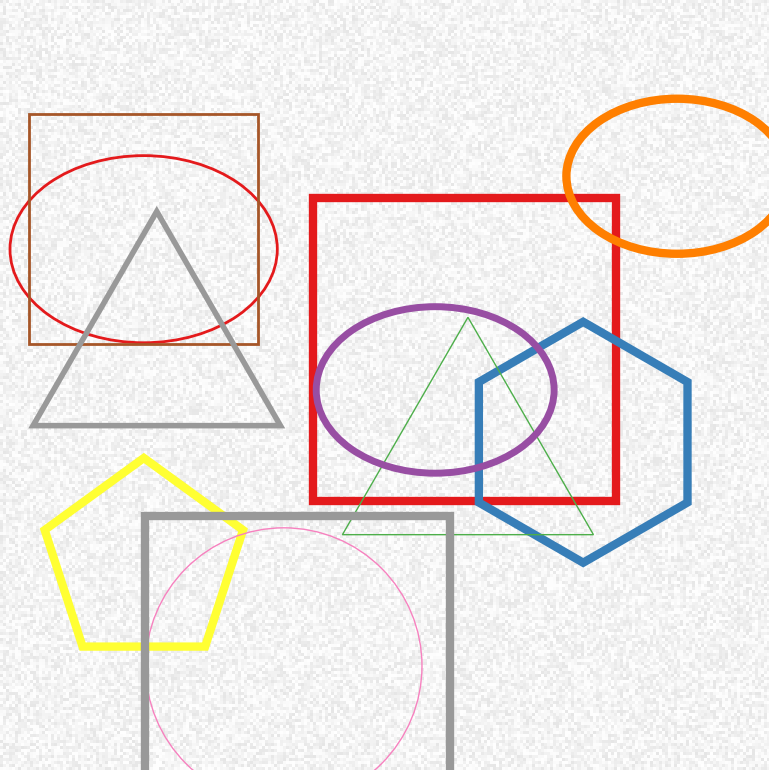[{"shape": "square", "thickness": 3, "radius": 0.98, "center": [0.603, 0.546]}, {"shape": "oval", "thickness": 1, "radius": 0.87, "center": [0.187, 0.676]}, {"shape": "hexagon", "thickness": 3, "radius": 0.78, "center": [0.757, 0.426]}, {"shape": "triangle", "thickness": 0.5, "radius": 0.94, "center": [0.608, 0.4]}, {"shape": "oval", "thickness": 2.5, "radius": 0.77, "center": [0.565, 0.494]}, {"shape": "oval", "thickness": 3, "radius": 0.72, "center": [0.879, 0.771]}, {"shape": "pentagon", "thickness": 3, "radius": 0.68, "center": [0.187, 0.27]}, {"shape": "square", "thickness": 1, "radius": 0.75, "center": [0.186, 0.703]}, {"shape": "circle", "thickness": 0.5, "radius": 0.9, "center": [0.369, 0.135]}, {"shape": "triangle", "thickness": 2, "radius": 0.93, "center": [0.204, 0.54]}, {"shape": "square", "thickness": 3, "radius": 0.99, "center": [0.386, 0.132]}]